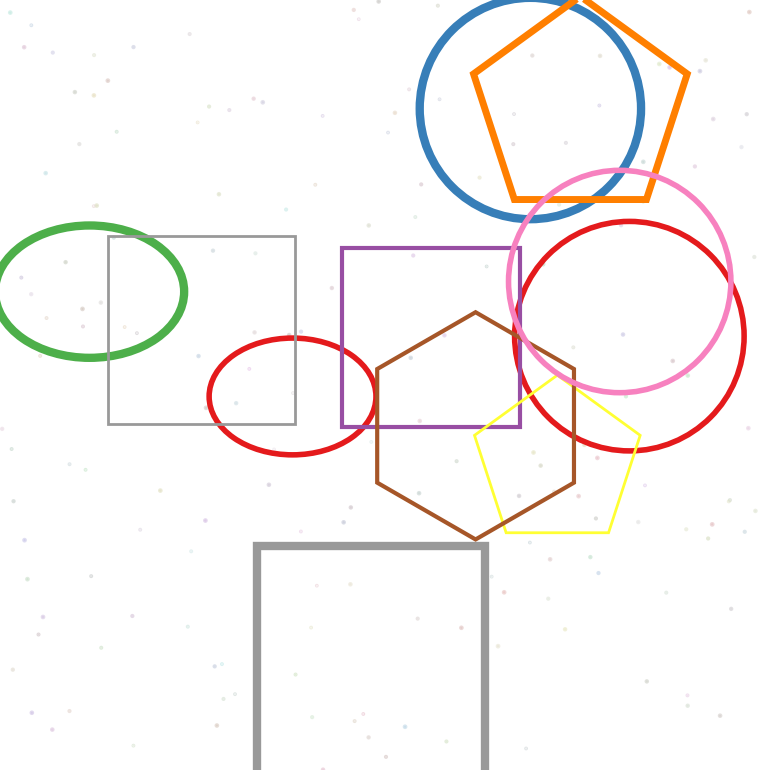[{"shape": "oval", "thickness": 2, "radius": 0.54, "center": [0.38, 0.485]}, {"shape": "circle", "thickness": 2, "radius": 0.75, "center": [0.817, 0.563]}, {"shape": "circle", "thickness": 3, "radius": 0.72, "center": [0.689, 0.859]}, {"shape": "oval", "thickness": 3, "radius": 0.61, "center": [0.116, 0.621]}, {"shape": "square", "thickness": 1.5, "radius": 0.58, "center": [0.56, 0.562]}, {"shape": "pentagon", "thickness": 2.5, "radius": 0.73, "center": [0.754, 0.859]}, {"shape": "pentagon", "thickness": 1, "radius": 0.57, "center": [0.724, 0.4]}, {"shape": "hexagon", "thickness": 1.5, "radius": 0.74, "center": [0.618, 0.447]}, {"shape": "circle", "thickness": 2, "radius": 0.72, "center": [0.805, 0.634]}, {"shape": "square", "thickness": 3, "radius": 0.74, "center": [0.482, 0.142]}, {"shape": "square", "thickness": 1, "radius": 0.61, "center": [0.262, 0.571]}]